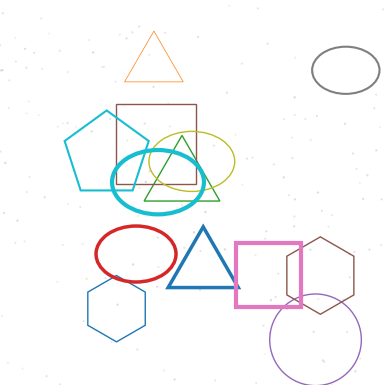[{"shape": "hexagon", "thickness": 1, "radius": 0.43, "center": [0.303, 0.198]}, {"shape": "triangle", "thickness": 2.5, "radius": 0.53, "center": [0.528, 0.306]}, {"shape": "triangle", "thickness": 0.5, "radius": 0.44, "center": [0.4, 0.831]}, {"shape": "triangle", "thickness": 1, "radius": 0.57, "center": [0.473, 0.535]}, {"shape": "oval", "thickness": 2.5, "radius": 0.52, "center": [0.353, 0.34]}, {"shape": "circle", "thickness": 1, "radius": 0.6, "center": [0.82, 0.117]}, {"shape": "hexagon", "thickness": 1, "radius": 0.5, "center": [0.832, 0.284]}, {"shape": "square", "thickness": 1, "radius": 0.52, "center": [0.405, 0.625]}, {"shape": "square", "thickness": 3, "radius": 0.42, "center": [0.697, 0.286]}, {"shape": "oval", "thickness": 1.5, "radius": 0.44, "center": [0.898, 0.817]}, {"shape": "oval", "thickness": 1, "radius": 0.56, "center": [0.498, 0.581]}, {"shape": "oval", "thickness": 3, "radius": 0.6, "center": [0.41, 0.527]}, {"shape": "pentagon", "thickness": 1.5, "radius": 0.57, "center": [0.277, 0.598]}]